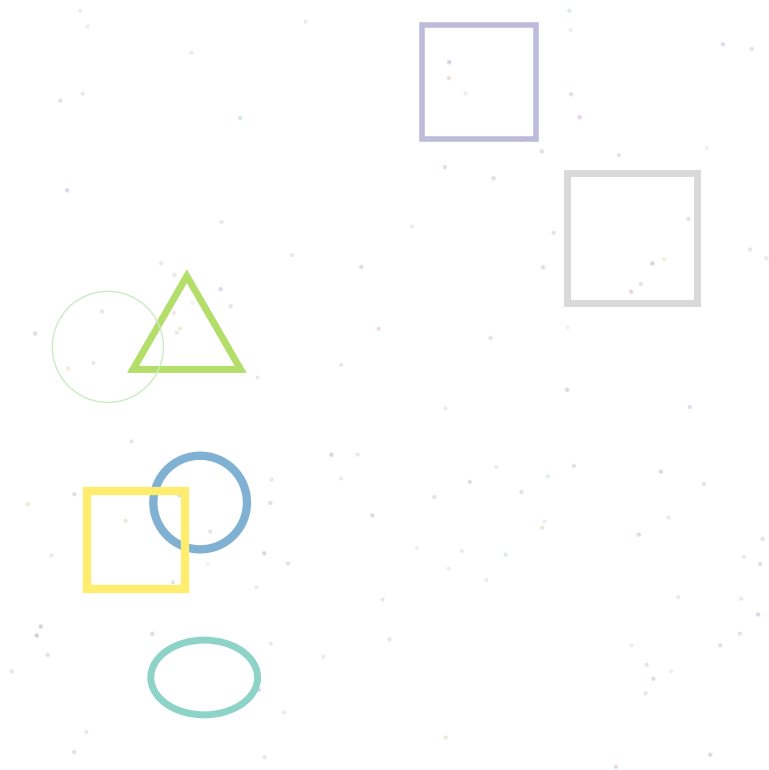[{"shape": "oval", "thickness": 2.5, "radius": 0.35, "center": [0.265, 0.12]}, {"shape": "square", "thickness": 2, "radius": 0.37, "center": [0.622, 0.894]}, {"shape": "circle", "thickness": 3, "radius": 0.3, "center": [0.26, 0.347]}, {"shape": "triangle", "thickness": 2.5, "radius": 0.4, "center": [0.243, 0.561]}, {"shape": "square", "thickness": 2.5, "radius": 0.42, "center": [0.821, 0.691]}, {"shape": "circle", "thickness": 0.5, "radius": 0.36, "center": [0.14, 0.55]}, {"shape": "square", "thickness": 3, "radius": 0.32, "center": [0.177, 0.299]}]